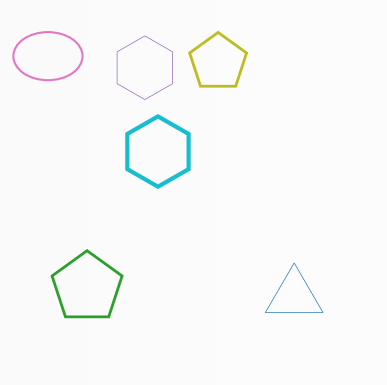[{"shape": "triangle", "thickness": 0.5, "radius": 0.43, "center": [0.759, 0.231]}, {"shape": "pentagon", "thickness": 2, "radius": 0.48, "center": [0.225, 0.254]}, {"shape": "hexagon", "thickness": 0.5, "radius": 0.41, "center": [0.374, 0.824]}, {"shape": "oval", "thickness": 1.5, "radius": 0.45, "center": [0.124, 0.854]}, {"shape": "pentagon", "thickness": 2, "radius": 0.39, "center": [0.563, 0.839]}, {"shape": "hexagon", "thickness": 3, "radius": 0.46, "center": [0.408, 0.606]}]